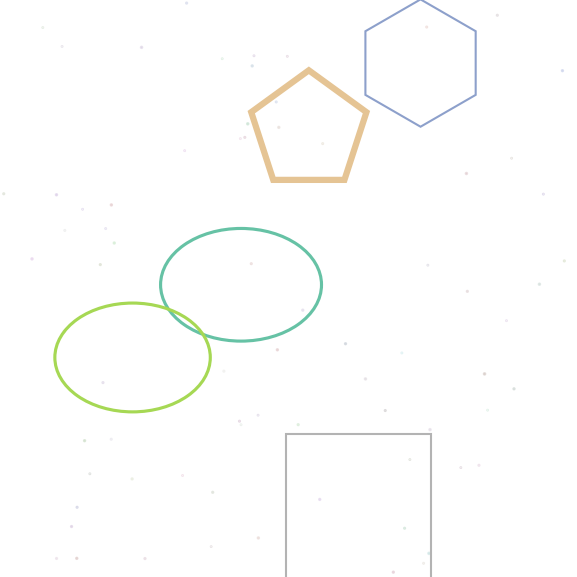[{"shape": "oval", "thickness": 1.5, "radius": 0.7, "center": [0.417, 0.506]}, {"shape": "hexagon", "thickness": 1, "radius": 0.55, "center": [0.728, 0.89]}, {"shape": "oval", "thickness": 1.5, "radius": 0.67, "center": [0.23, 0.38]}, {"shape": "pentagon", "thickness": 3, "radius": 0.52, "center": [0.535, 0.772]}, {"shape": "square", "thickness": 1, "radius": 0.63, "center": [0.621, 0.122]}]